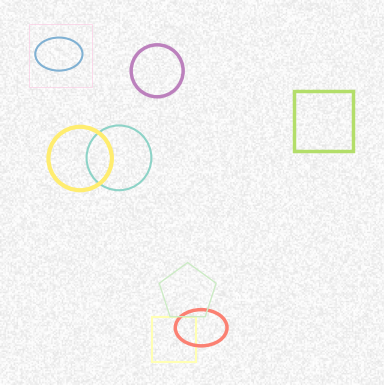[{"shape": "circle", "thickness": 1.5, "radius": 0.42, "center": [0.309, 0.59]}, {"shape": "square", "thickness": 1.5, "radius": 0.29, "center": [0.451, 0.118]}, {"shape": "oval", "thickness": 2.5, "radius": 0.34, "center": [0.522, 0.149]}, {"shape": "oval", "thickness": 1.5, "radius": 0.31, "center": [0.153, 0.859]}, {"shape": "square", "thickness": 2.5, "radius": 0.39, "center": [0.84, 0.686]}, {"shape": "square", "thickness": 0.5, "radius": 0.41, "center": [0.157, 0.856]}, {"shape": "circle", "thickness": 2.5, "radius": 0.34, "center": [0.408, 0.816]}, {"shape": "pentagon", "thickness": 1, "radius": 0.39, "center": [0.487, 0.24]}, {"shape": "circle", "thickness": 3, "radius": 0.41, "center": [0.208, 0.588]}]